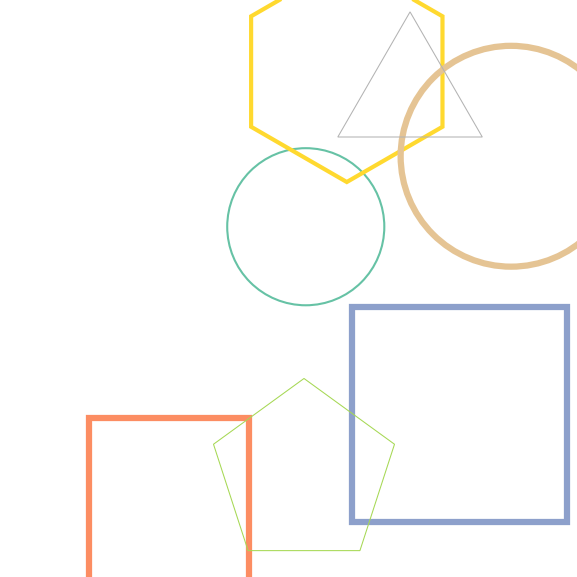[{"shape": "circle", "thickness": 1, "radius": 0.68, "center": [0.529, 0.607]}, {"shape": "square", "thickness": 3, "radius": 0.69, "center": [0.293, 0.137]}, {"shape": "square", "thickness": 3, "radius": 0.93, "center": [0.796, 0.282]}, {"shape": "pentagon", "thickness": 0.5, "radius": 0.82, "center": [0.526, 0.179]}, {"shape": "hexagon", "thickness": 2, "radius": 0.96, "center": [0.601, 0.875]}, {"shape": "circle", "thickness": 3, "radius": 0.96, "center": [0.885, 0.729]}, {"shape": "triangle", "thickness": 0.5, "radius": 0.72, "center": [0.71, 0.834]}]